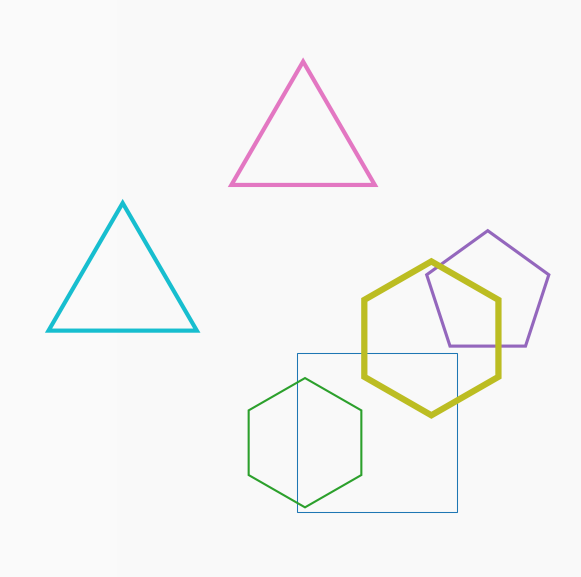[{"shape": "square", "thickness": 0.5, "radius": 0.69, "center": [0.649, 0.251]}, {"shape": "hexagon", "thickness": 1, "radius": 0.56, "center": [0.525, 0.233]}, {"shape": "pentagon", "thickness": 1.5, "radius": 0.55, "center": [0.839, 0.489]}, {"shape": "triangle", "thickness": 2, "radius": 0.71, "center": [0.521, 0.75]}, {"shape": "hexagon", "thickness": 3, "radius": 0.67, "center": [0.742, 0.413]}, {"shape": "triangle", "thickness": 2, "radius": 0.74, "center": [0.211, 0.5]}]